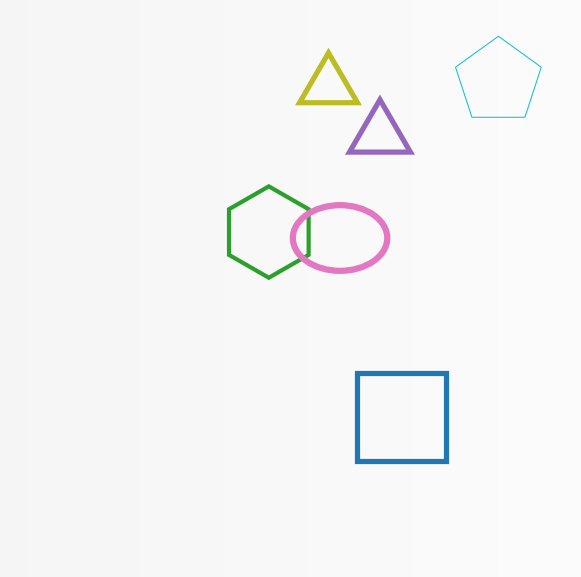[{"shape": "square", "thickness": 2.5, "radius": 0.38, "center": [0.691, 0.277]}, {"shape": "hexagon", "thickness": 2, "radius": 0.4, "center": [0.462, 0.597]}, {"shape": "triangle", "thickness": 2.5, "radius": 0.3, "center": [0.654, 0.766]}, {"shape": "oval", "thickness": 3, "radius": 0.41, "center": [0.585, 0.587]}, {"shape": "triangle", "thickness": 2.5, "radius": 0.29, "center": [0.565, 0.85]}, {"shape": "pentagon", "thickness": 0.5, "radius": 0.39, "center": [0.857, 0.859]}]